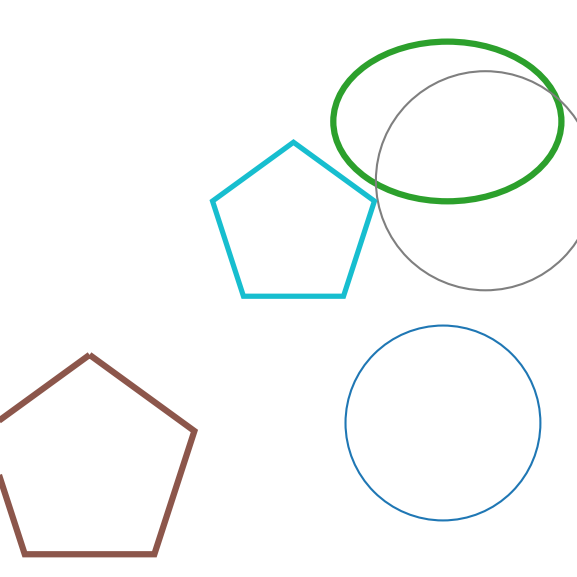[{"shape": "circle", "thickness": 1, "radius": 0.84, "center": [0.767, 0.267]}, {"shape": "oval", "thickness": 3, "radius": 0.99, "center": [0.775, 0.789]}, {"shape": "pentagon", "thickness": 3, "radius": 0.95, "center": [0.155, 0.194]}, {"shape": "circle", "thickness": 1, "radius": 0.95, "center": [0.841, 0.686]}, {"shape": "pentagon", "thickness": 2.5, "radius": 0.74, "center": [0.508, 0.605]}]